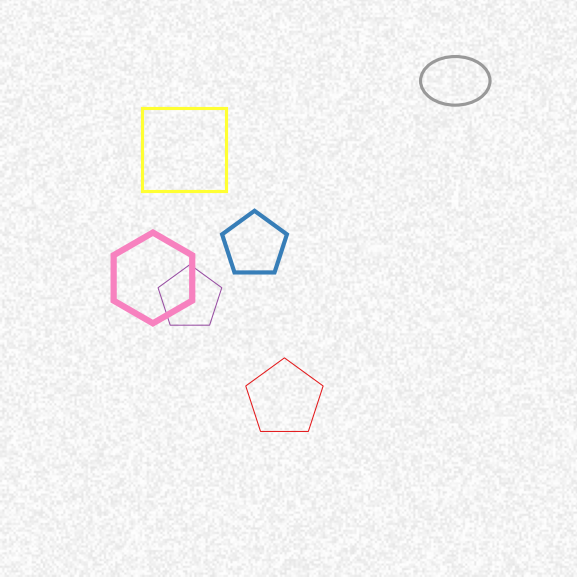[{"shape": "pentagon", "thickness": 0.5, "radius": 0.35, "center": [0.493, 0.309]}, {"shape": "pentagon", "thickness": 2, "radius": 0.3, "center": [0.441, 0.575]}, {"shape": "pentagon", "thickness": 0.5, "radius": 0.29, "center": [0.329, 0.483]}, {"shape": "square", "thickness": 1.5, "radius": 0.36, "center": [0.319, 0.74]}, {"shape": "hexagon", "thickness": 3, "radius": 0.39, "center": [0.265, 0.518]}, {"shape": "oval", "thickness": 1.5, "radius": 0.3, "center": [0.788, 0.859]}]